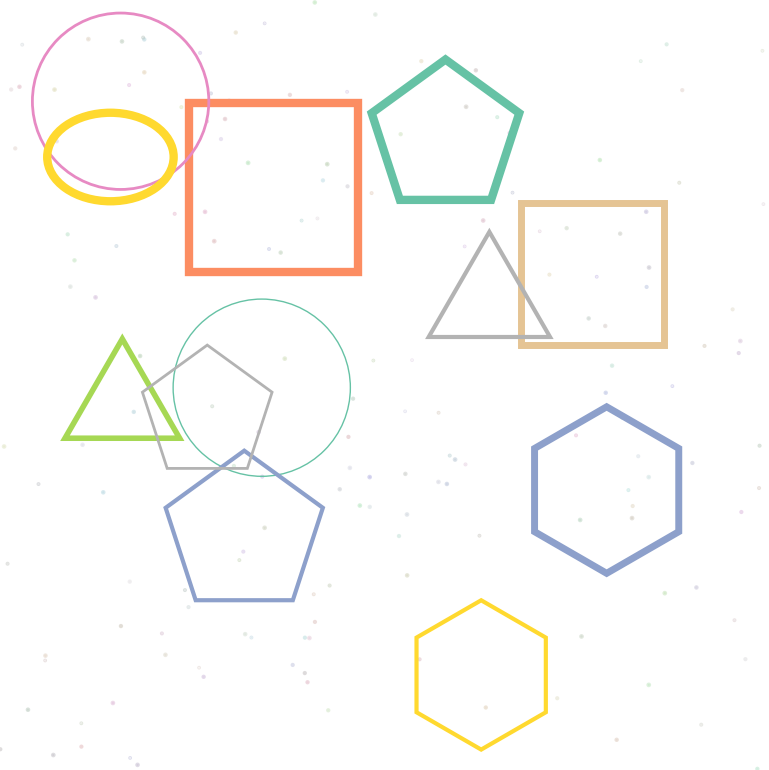[{"shape": "circle", "thickness": 0.5, "radius": 0.58, "center": [0.34, 0.496]}, {"shape": "pentagon", "thickness": 3, "radius": 0.5, "center": [0.579, 0.822]}, {"shape": "square", "thickness": 3, "radius": 0.55, "center": [0.355, 0.757]}, {"shape": "hexagon", "thickness": 2.5, "radius": 0.54, "center": [0.788, 0.364]}, {"shape": "pentagon", "thickness": 1.5, "radius": 0.54, "center": [0.317, 0.307]}, {"shape": "circle", "thickness": 1, "radius": 0.57, "center": [0.157, 0.869]}, {"shape": "triangle", "thickness": 2, "radius": 0.43, "center": [0.159, 0.474]}, {"shape": "oval", "thickness": 3, "radius": 0.41, "center": [0.143, 0.796]}, {"shape": "hexagon", "thickness": 1.5, "radius": 0.48, "center": [0.625, 0.123]}, {"shape": "square", "thickness": 2.5, "radius": 0.46, "center": [0.769, 0.644]}, {"shape": "pentagon", "thickness": 1, "radius": 0.44, "center": [0.269, 0.463]}, {"shape": "triangle", "thickness": 1.5, "radius": 0.45, "center": [0.636, 0.608]}]